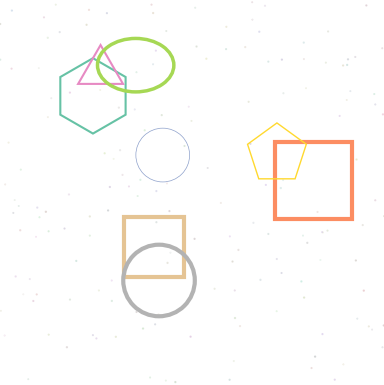[{"shape": "hexagon", "thickness": 1.5, "radius": 0.49, "center": [0.241, 0.751]}, {"shape": "square", "thickness": 3, "radius": 0.5, "center": [0.814, 0.532]}, {"shape": "circle", "thickness": 0.5, "radius": 0.35, "center": [0.423, 0.597]}, {"shape": "triangle", "thickness": 1.5, "radius": 0.34, "center": [0.261, 0.816]}, {"shape": "oval", "thickness": 2.5, "radius": 0.5, "center": [0.352, 0.831]}, {"shape": "pentagon", "thickness": 1, "radius": 0.4, "center": [0.719, 0.6]}, {"shape": "square", "thickness": 3, "radius": 0.39, "center": [0.399, 0.358]}, {"shape": "circle", "thickness": 3, "radius": 0.46, "center": [0.413, 0.271]}]